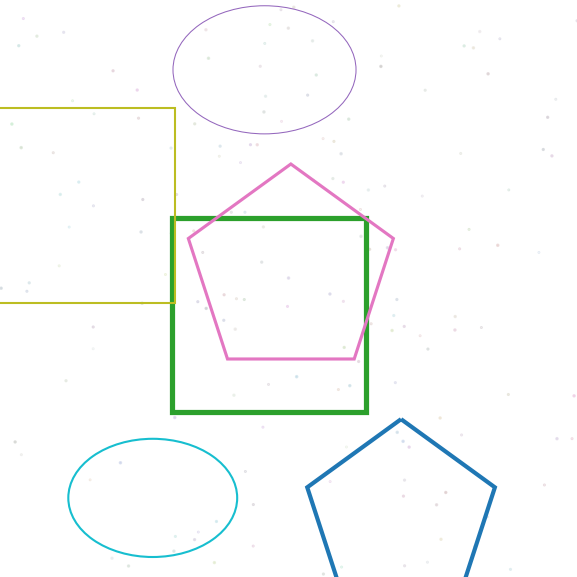[{"shape": "pentagon", "thickness": 2, "radius": 0.85, "center": [0.694, 0.102]}, {"shape": "square", "thickness": 2.5, "radius": 0.84, "center": [0.466, 0.454]}, {"shape": "oval", "thickness": 0.5, "radius": 0.79, "center": [0.458, 0.878]}, {"shape": "pentagon", "thickness": 1.5, "radius": 0.93, "center": [0.504, 0.528]}, {"shape": "square", "thickness": 1, "radius": 0.84, "center": [0.134, 0.644]}, {"shape": "oval", "thickness": 1, "radius": 0.73, "center": [0.265, 0.137]}]